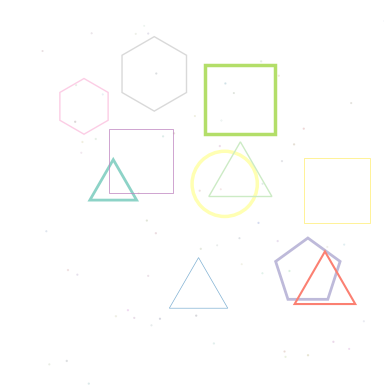[{"shape": "triangle", "thickness": 2, "radius": 0.35, "center": [0.294, 0.515]}, {"shape": "circle", "thickness": 2.5, "radius": 0.42, "center": [0.584, 0.522]}, {"shape": "pentagon", "thickness": 2, "radius": 0.44, "center": [0.8, 0.294]}, {"shape": "triangle", "thickness": 1.5, "radius": 0.45, "center": [0.844, 0.256]}, {"shape": "triangle", "thickness": 0.5, "radius": 0.44, "center": [0.516, 0.243]}, {"shape": "square", "thickness": 2.5, "radius": 0.45, "center": [0.623, 0.741]}, {"shape": "hexagon", "thickness": 1, "radius": 0.36, "center": [0.218, 0.724]}, {"shape": "hexagon", "thickness": 1, "radius": 0.48, "center": [0.401, 0.808]}, {"shape": "square", "thickness": 0.5, "radius": 0.42, "center": [0.366, 0.582]}, {"shape": "triangle", "thickness": 1, "radius": 0.47, "center": [0.624, 0.537]}, {"shape": "square", "thickness": 0.5, "radius": 0.42, "center": [0.876, 0.505]}]